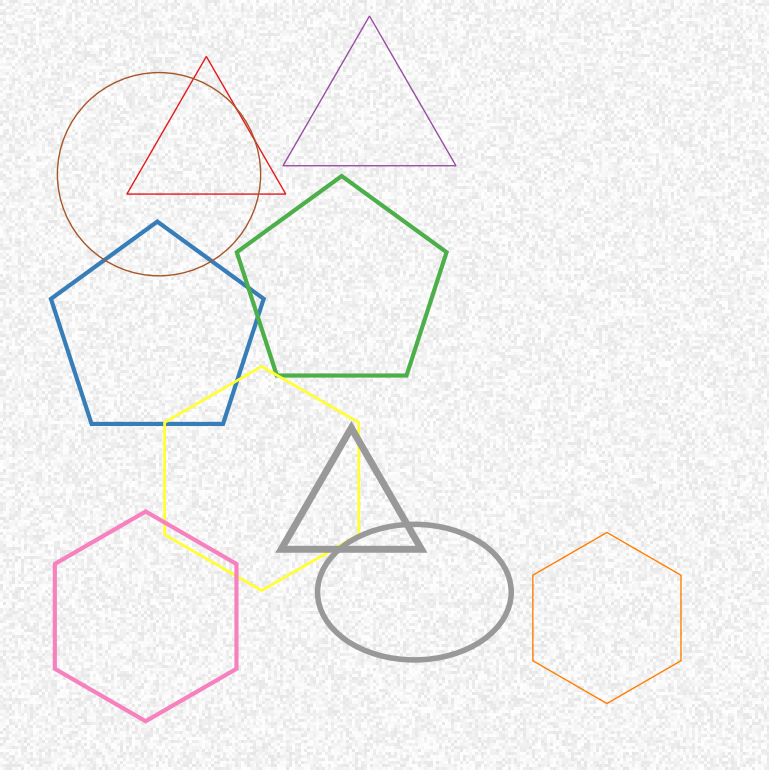[{"shape": "triangle", "thickness": 0.5, "radius": 0.6, "center": [0.268, 0.808]}, {"shape": "pentagon", "thickness": 1.5, "radius": 0.73, "center": [0.204, 0.567]}, {"shape": "pentagon", "thickness": 1.5, "radius": 0.72, "center": [0.444, 0.628]}, {"shape": "triangle", "thickness": 0.5, "radius": 0.65, "center": [0.48, 0.85]}, {"shape": "hexagon", "thickness": 0.5, "radius": 0.56, "center": [0.788, 0.197]}, {"shape": "hexagon", "thickness": 1, "radius": 0.73, "center": [0.34, 0.379]}, {"shape": "circle", "thickness": 0.5, "radius": 0.66, "center": [0.207, 0.774]}, {"shape": "hexagon", "thickness": 1.5, "radius": 0.68, "center": [0.189, 0.2]}, {"shape": "triangle", "thickness": 2.5, "radius": 0.53, "center": [0.456, 0.339]}, {"shape": "oval", "thickness": 2, "radius": 0.63, "center": [0.538, 0.231]}]